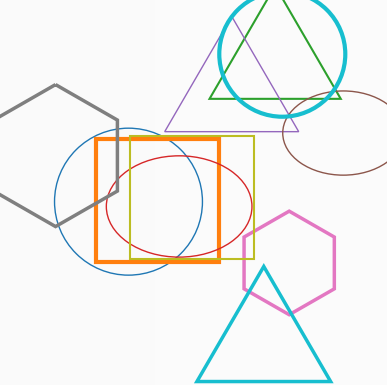[{"shape": "circle", "thickness": 1, "radius": 0.95, "center": [0.332, 0.476]}, {"shape": "square", "thickness": 3, "radius": 0.8, "center": [0.406, 0.479]}, {"shape": "triangle", "thickness": 1.5, "radius": 0.98, "center": [0.71, 0.841]}, {"shape": "oval", "thickness": 1, "radius": 0.94, "center": [0.462, 0.464]}, {"shape": "triangle", "thickness": 1, "radius": 1.0, "center": [0.598, 0.758]}, {"shape": "oval", "thickness": 1, "radius": 0.78, "center": [0.886, 0.654]}, {"shape": "hexagon", "thickness": 2.5, "radius": 0.67, "center": [0.746, 0.317]}, {"shape": "hexagon", "thickness": 2.5, "radius": 0.92, "center": [0.143, 0.596]}, {"shape": "square", "thickness": 1.5, "radius": 0.8, "center": [0.495, 0.486]}, {"shape": "circle", "thickness": 3, "radius": 0.81, "center": [0.728, 0.859]}, {"shape": "triangle", "thickness": 2.5, "radius": 1.0, "center": [0.681, 0.109]}]